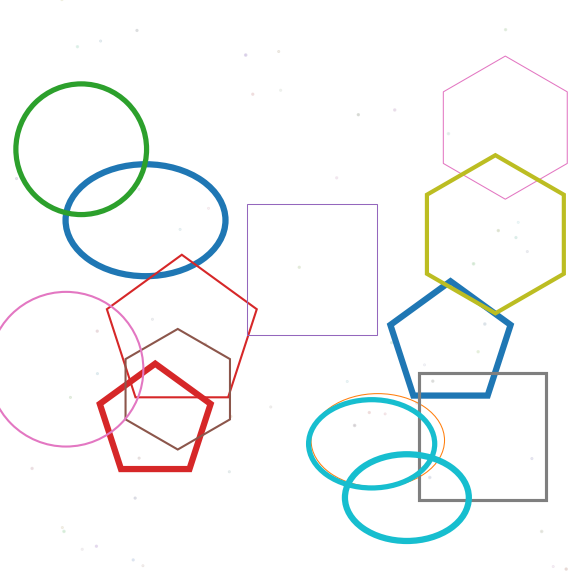[{"shape": "oval", "thickness": 3, "radius": 0.69, "center": [0.252, 0.618]}, {"shape": "pentagon", "thickness": 3, "radius": 0.55, "center": [0.78, 0.403]}, {"shape": "oval", "thickness": 0.5, "radius": 0.58, "center": [0.654, 0.237]}, {"shape": "circle", "thickness": 2.5, "radius": 0.57, "center": [0.141, 0.741]}, {"shape": "pentagon", "thickness": 1, "radius": 0.68, "center": [0.315, 0.422]}, {"shape": "pentagon", "thickness": 3, "radius": 0.5, "center": [0.269, 0.269]}, {"shape": "square", "thickness": 0.5, "radius": 0.56, "center": [0.54, 0.533]}, {"shape": "hexagon", "thickness": 1, "radius": 0.52, "center": [0.308, 0.325]}, {"shape": "hexagon", "thickness": 0.5, "radius": 0.62, "center": [0.875, 0.778]}, {"shape": "circle", "thickness": 1, "radius": 0.67, "center": [0.114, 0.36]}, {"shape": "square", "thickness": 1.5, "radius": 0.55, "center": [0.836, 0.243]}, {"shape": "hexagon", "thickness": 2, "radius": 0.68, "center": [0.858, 0.594]}, {"shape": "oval", "thickness": 2.5, "radius": 0.55, "center": [0.644, 0.231]}, {"shape": "oval", "thickness": 3, "radius": 0.54, "center": [0.705, 0.137]}]